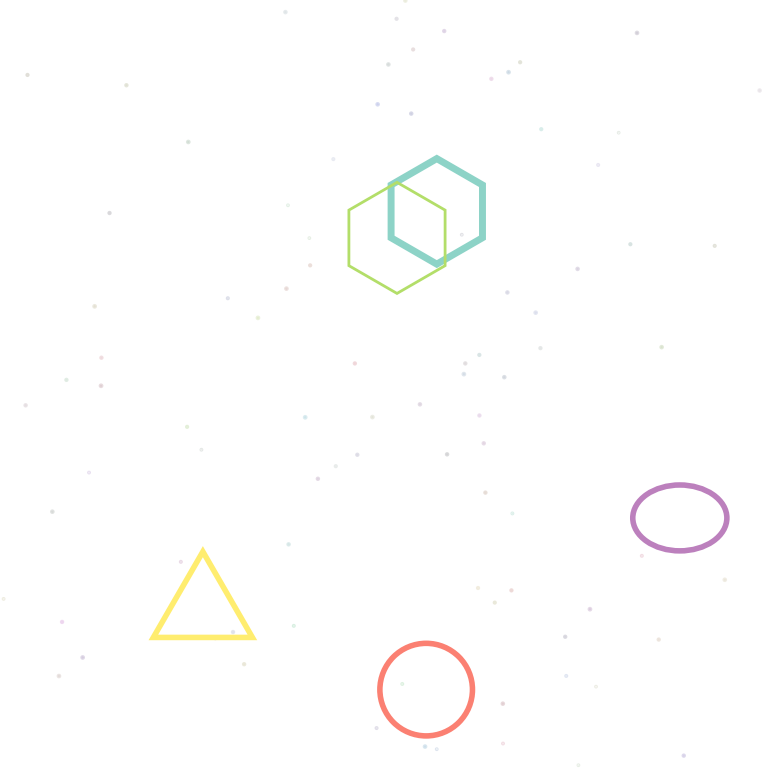[{"shape": "hexagon", "thickness": 2.5, "radius": 0.34, "center": [0.567, 0.725]}, {"shape": "circle", "thickness": 2, "radius": 0.3, "center": [0.553, 0.104]}, {"shape": "hexagon", "thickness": 1, "radius": 0.36, "center": [0.516, 0.691]}, {"shape": "oval", "thickness": 2, "radius": 0.31, "center": [0.883, 0.327]}, {"shape": "triangle", "thickness": 2, "radius": 0.37, "center": [0.263, 0.209]}]